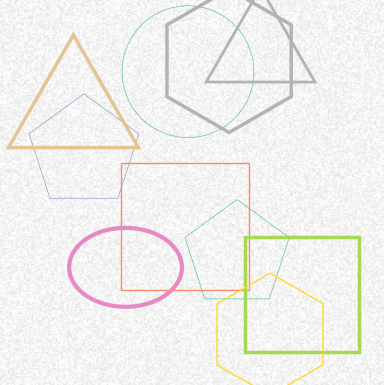[{"shape": "pentagon", "thickness": 0.5, "radius": 0.71, "center": [0.616, 0.339]}, {"shape": "circle", "thickness": 0.5, "radius": 0.86, "center": [0.488, 0.814]}, {"shape": "square", "thickness": 1, "radius": 0.83, "center": [0.48, 0.411]}, {"shape": "pentagon", "thickness": 0.5, "radius": 0.75, "center": [0.218, 0.606]}, {"shape": "oval", "thickness": 3, "radius": 0.73, "center": [0.326, 0.306]}, {"shape": "square", "thickness": 2.5, "radius": 0.74, "center": [0.784, 0.236]}, {"shape": "hexagon", "thickness": 1, "radius": 0.79, "center": [0.701, 0.132]}, {"shape": "triangle", "thickness": 2.5, "radius": 0.97, "center": [0.191, 0.714]}, {"shape": "triangle", "thickness": 2, "radius": 0.82, "center": [0.677, 0.869]}, {"shape": "hexagon", "thickness": 2.5, "radius": 0.93, "center": [0.595, 0.842]}]